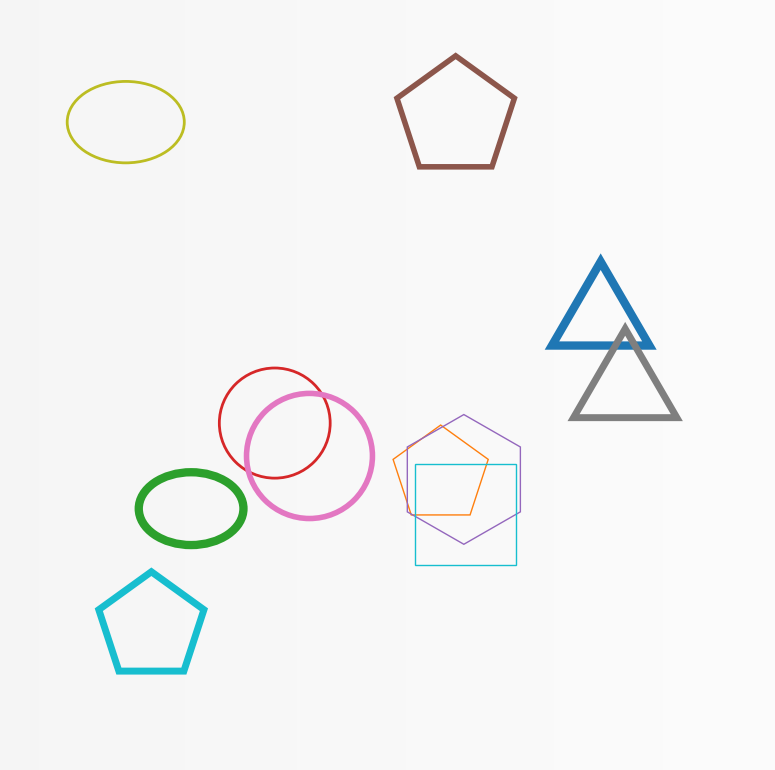[{"shape": "triangle", "thickness": 3, "radius": 0.36, "center": [0.775, 0.588]}, {"shape": "pentagon", "thickness": 0.5, "radius": 0.32, "center": [0.569, 0.383]}, {"shape": "oval", "thickness": 3, "radius": 0.34, "center": [0.247, 0.339]}, {"shape": "circle", "thickness": 1, "radius": 0.36, "center": [0.355, 0.451]}, {"shape": "hexagon", "thickness": 0.5, "radius": 0.42, "center": [0.599, 0.377]}, {"shape": "pentagon", "thickness": 2, "radius": 0.4, "center": [0.588, 0.848]}, {"shape": "circle", "thickness": 2, "radius": 0.41, "center": [0.399, 0.408]}, {"shape": "triangle", "thickness": 2.5, "radius": 0.38, "center": [0.807, 0.496]}, {"shape": "oval", "thickness": 1, "radius": 0.38, "center": [0.162, 0.841]}, {"shape": "square", "thickness": 0.5, "radius": 0.33, "center": [0.601, 0.332]}, {"shape": "pentagon", "thickness": 2.5, "radius": 0.36, "center": [0.195, 0.186]}]